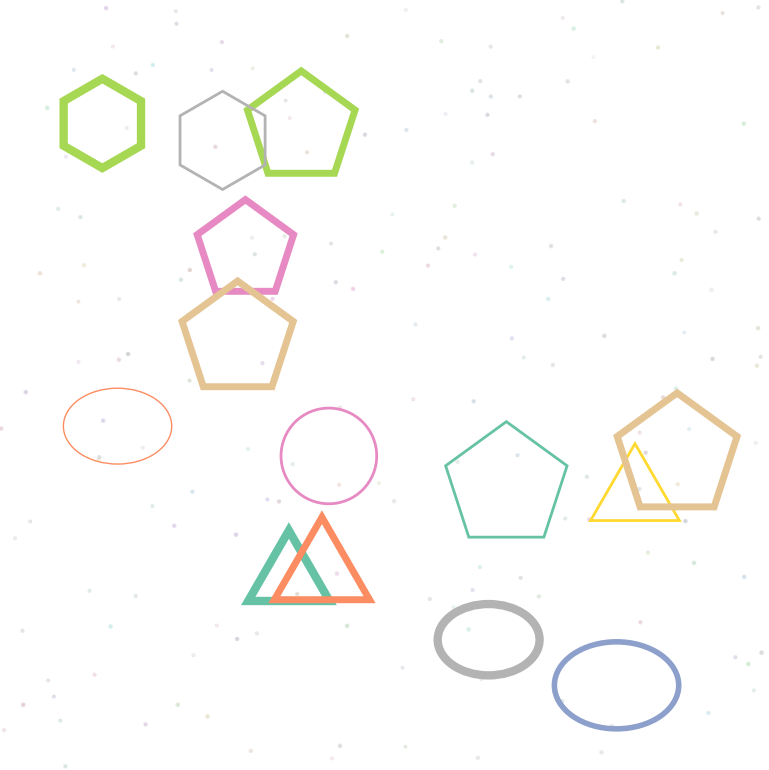[{"shape": "pentagon", "thickness": 1, "radius": 0.41, "center": [0.658, 0.369]}, {"shape": "triangle", "thickness": 3, "radius": 0.31, "center": [0.375, 0.25]}, {"shape": "oval", "thickness": 0.5, "radius": 0.35, "center": [0.153, 0.447]}, {"shape": "triangle", "thickness": 2.5, "radius": 0.36, "center": [0.418, 0.257]}, {"shape": "oval", "thickness": 2, "radius": 0.4, "center": [0.801, 0.11]}, {"shape": "circle", "thickness": 1, "radius": 0.31, "center": [0.427, 0.408]}, {"shape": "pentagon", "thickness": 2.5, "radius": 0.33, "center": [0.319, 0.675]}, {"shape": "hexagon", "thickness": 3, "radius": 0.29, "center": [0.133, 0.84]}, {"shape": "pentagon", "thickness": 2.5, "radius": 0.37, "center": [0.391, 0.834]}, {"shape": "triangle", "thickness": 1, "radius": 0.33, "center": [0.825, 0.357]}, {"shape": "pentagon", "thickness": 2.5, "radius": 0.38, "center": [0.309, 0.559]}, {"shape": "pentagon", "thickness": 2.5, "radius": 0.41, "center": [0.879, 0.408]}, {"shape": "oval", "thickness": 3, "radius": 0.33, "center": [0.635, 0.169]}, {"shape": "hexagon", "thickness": 1, "radius": 0.32, "center": [0.289, 0.818]}]